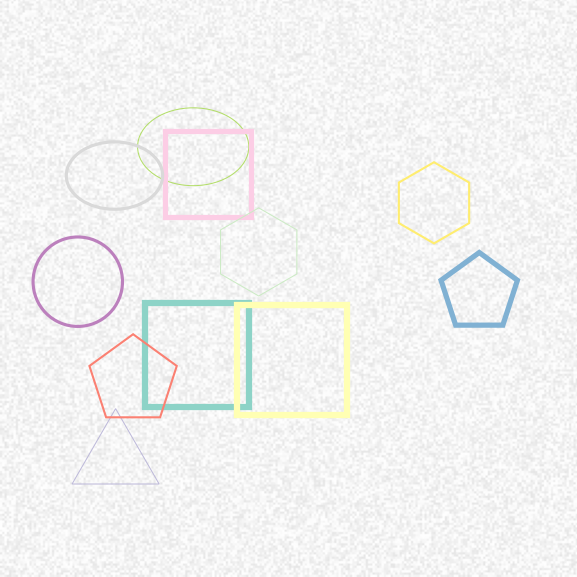[{"shape": "square", "thickness": 3, "radius": 0.45, "center": [0.341, 0.384]}, {"shape": "square", "thickness": 3, "radius": 0.47, "center": [0.506, 0.376]}, {"shape": "triangle", "thickness": 0.5, "radius": 0.44, "center": [0.2, 0.205]}, {"shape": "pentagon", "thickness": 1, "radius": 0.4, "center": [0.23, 0.341]}, {"shape": "pentagon", "thickness": 2.5, "radius": 0.35, "center": [0.83, 0.492]}, {"shape": "oval", "thickness": 0.5, "radius": 0.48, "center": [0.335, 0.745]}, {"shape": "square", "thickness": 2.5, "radius": 0.37, "center": [0.361, 0.698]}, {"shape": "oval", "thickness": 1.5, "radius": 0.42, "center": [0.198, 0.695]}, {"shape": "circle", "thickness": 1.5, "radius": 0.39, "center": [0.135, 0.511]}, {"shape": "hexagon", "thickness": 0.5, "radius": 0.38, "center": [0.448, 0.563]}, {"shape": "hexagon", "thickness": 1, "radius": 0.35, "center": [0.752, 0.648]}]